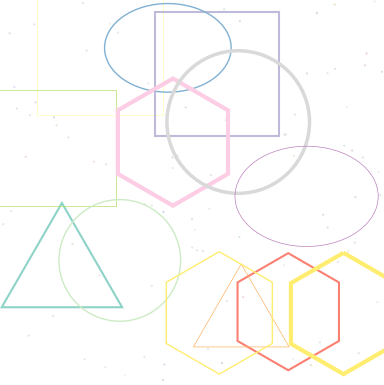[{"shape": "triangle", "thickness": 1.5, "radius": 0.9, "center": [0.161, 0.292]}, {"shape": "square", "thickness": 0.5, "radius": 0.82, "center": [0.259, 0.865]}, {"shape": "square", "thickness": 1.5, "radius": 0.8, "center": [0.564, 0.809]}, {"shape": "hexagon", "thickness": 1.5, "radius": 0.76, "center": [0.749, 0.19]}, {"shape": "oval", "thickness": 1, "radius": 0.82, "center": [0.436, 0.876]}, {"shape": "triangle", "thickness": 0.5, "radius": 0.72, "center": [0.627, 0.171]}, {"shape": "square", "thickness": 0.5, "radius": 0.76, "center": [0.15, 0.616]}, {"shape": "hexagon", "thickness": 3, "radius": 0.83, "center": [0.449, 0.631]}, {"shape": "circle", "thickness": 2.5, "radius": 0.93, "center": [0.619, 0.683]}, {"shape": "oval", "thickness": 0.5, "radius": 0.93, "center": [0.796, 0.49]}, {"shape": "circle", "thickness": 1, "radius": 0.79, "center": [0.311, 0.324]}, {"shape": "hexagon", "thickness": 3, "radius": 0.79, "center": [0.892, 0.186]}, {"shape": "hexagon", "thickness": 1, "radius": 0.8, "center": [0.57, 0.187]}]